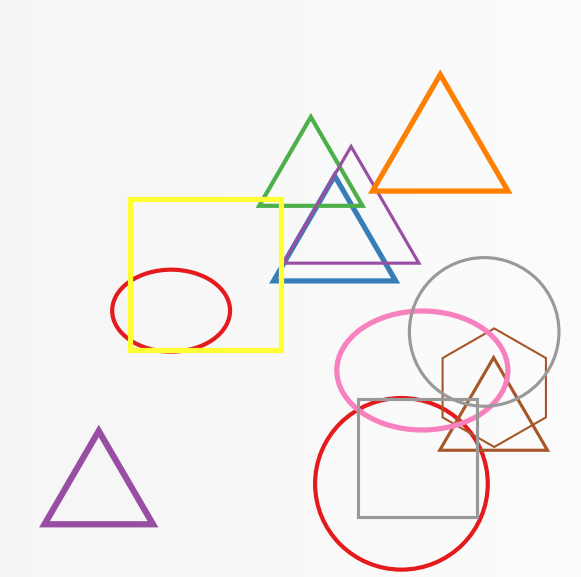[{"shape": "oval", "thickness": 2, "radius": 0.51, "center": [0.294, 0.461]}, {"shape": "circle", "thickness": 2, "radius": 0.74, "center": [0.691, 0.161]}, {"shape": "triangle", "thickness": 2.5, "radius": 0.61, "center": [0.576, 0.573]}, {"shape": "triangle", "thickness": 2, "radius": 0.51, "center": [0.535, 0.694]}, {"shape": "triangle", "thickness": 1.5, "radius": 0.67, "center": [0.604, 0.611]}, {"shape": "triangle", "thickness": 3, "radius": 0.54, "center": [0.17, 0.145]}, {"shape": "triangle", "thickness": 2.5, "radius": 0.67, "center": [0.757, 0.736]}, {"shape": "square", "thickness": 2.5, "radius": 0.65, "center": [0.353, 0.524]}, {"shape": "hexagon", "thickness": 1, "radius": 0.51, "center": [0.85, 0.328]}, {"shape": "triangle", "thickness": 1.5, "radius": 0.53, "center": [0.849, 0.273]}, {"shape": "oval", "thickness": 2.5, "radius": 0.74, "center": [0.727, 0.358]}, {"shape": "square", "thickness": 1.5, "radius": 0.51, "center": [0.719, 0.206]}, {"shape": "circle", "thickness": 1.5, "radius": 0.64, "center": [0.833, 0.424]}]